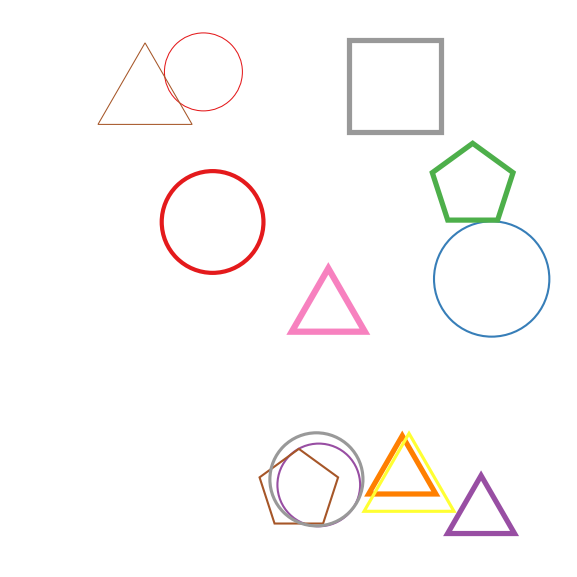[{"shape": "circle", "thickness": 0.5, "radius": 0.34, "center": [0.352, 0.875]}, {"shape": "circle", "thickness": 2, "radius": 0.44, "center": [0.368, 0.615]}, {"shape": "circle", "thickness": 1, "radius": 0.5, "center": [0.851, 0.516]}, {"shape": "pentagon", "thickness": 2.5, "radius": 0.37, "center": [0.818, 0.677]}, {"shape": "circle", "thickness": 1, "radius": 0.36, "center": [0.552, 0.159]}, {"shape": "triangle", "thickness": 2.5, "radius": 0.33, "center": [0.833, 0.109]}, {"shape": "triangle", "thickness": 2.5, "radius": 0.34, "center": [0.697, 0.177]}, {"shape": "triangle", "thickness": 1.5, "radius": 0.45, "center": [0.708, 0.159]}, {"shape": "triangle", "thickness": 0.5, "radius": 0.47, "center": [0.251, 0.831]}, {"shape": "pentagon", "thickness": 1, "radius": 0.36, "center": [0.517, 0.15]}, {"shape": "triangle", "thickness": 3, "radius": 0.37, "center": [0.569, 0.461]}, {"shape": "square", "thickness": 2.5, "radius": 0.4, "center": [0.684, 0.85]}, {"shape": "circle", "thickness": 1.5, "radius": 0.4, "center": [0.548, 0.169]}]